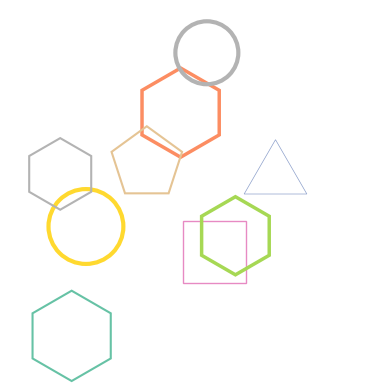[{"shape": "hexagon", "thickness": 1.5, "radius": 0.59, "center": [0.186, 0.128]}, {"shape": "hexagon", "thickness": 2.5, "radius": 0.58, "center": [0.469, 0.707]}, {"shape": "triangle", "thickness": 0.5, "radius": 0.47, "center": [0.716, 0.543]}, {"shape": "square", "thickness": 1, "radius": 0.4, "center": [0.557, 0.345]}, {"shape": "hexagon", "thickness": 2.5, "radius": 0.51, "center": [0.611, 0.388]}, {"shape": "circle", "thickness": 3, "radius": 0.49, "center": [0.223, 0.412]}, {"shape": "pentagon", "thickness": 1.5, "radius": 0.48, "center": [0.381, 0.576]}, {"shape": "hexagon", "thickness": 1.5, "radius": 0.46, "center": [0.156, 0.548]}, {"shape": "circle", "thickness": 3, "radius": 0.41, "center": [0.537, 0.863]}]